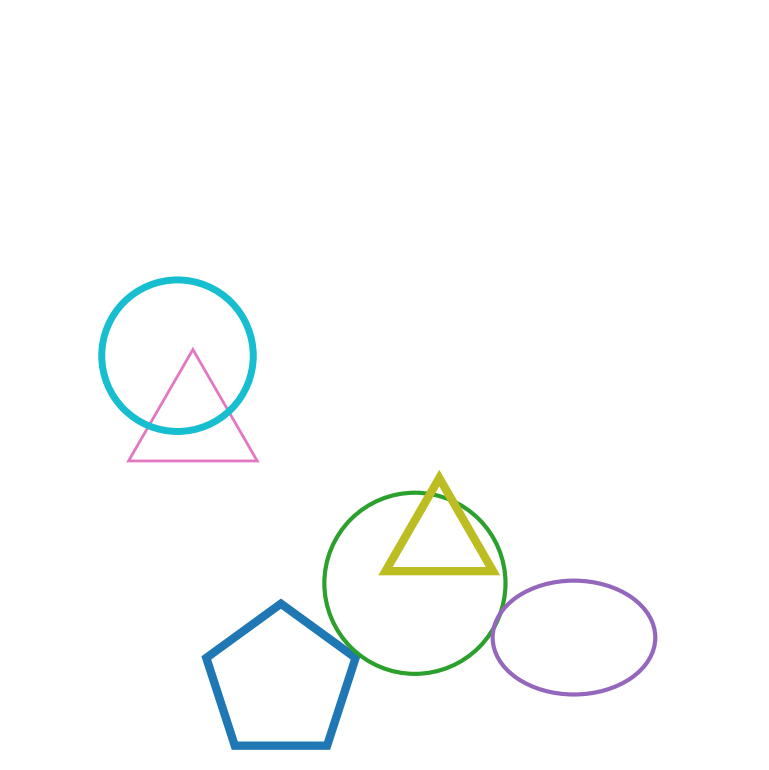[{"shape": "pentagon", "thickness": 3, "radius": 0.51, "center": [0.365, 0.114]}, {"shape": "circle", "thickness": 1.5, "radius": 0.59, "center": [0.539, 0.242]}, {"shape": "oval", "thickness": 1.5, "radius": 0.53, "center": [0.745, 0.172]}, {"shape": "triangle", "thickness": 1, "radius": 0.48, "center": [0.251, 0.45]}, {"shape": "triangle", "thickness": 3, "radius": 0.4, "center": [0.571, 0.299]}, {"shape": "circle", "thickness": 2.5, "radius": 0.49, "center": [0.231, 0.538]}]